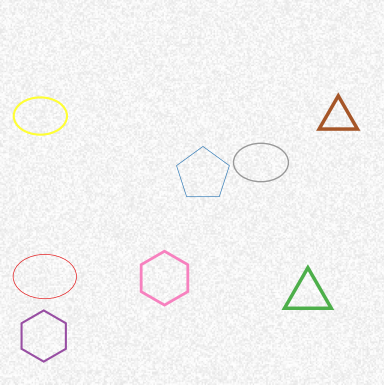[{"shape": "oval", "thickness": 0.5, "radius": 0.41, "center": [0.116, 0.282]}, {"shape": "pentagon", "thickness": 0.5, "radius": 0.36, "center": [0.527, 0.547]}, {"shape": "triangle", "thickness": 2.5, "radius": 0.35, "center": [0.8, 0.234]}, {"shape": "hexagon", "thickness": 1.5, "radius": 0.33, "center": [0.114, 0.127]}, {"shape": "oval", "thickness": 1.5, "radius": 0.35, "center": [0.105, 0.699]}, {"shape": "triangle", "thickness": 2.5, "radius": 0.29, "center": [0.879, 0.694]}, {"shape": "hexagon", "thickness": 2, "radius": 0.35, "center": [0.427, 0.278]}, {"shape": "oval", "thickness": 1, "radius": 0.36, "center": [0.678, 0.578]}]